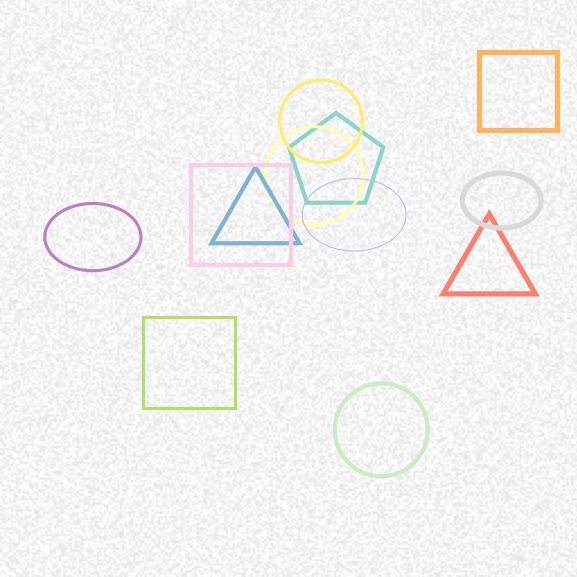[{"shape": "pentagon", "thickness": 2, "radius": 0.43, "center": [0.582, 0.718]}, {"shape": "circle", "thickness": 1.5, "radius": 0.42, "center": [0.544, 0.695]}, {"shape": "oval", "thickness": 0.5, "radius": 0.45, "center": [0.613, 0.627]}, {"shape": "triangle", "thickness": 2.5, "radius": 0.46, "center": [0.847, 0.536]}, {"shape": "triangle", "thickness": 2, "radius": 0.44, "center": [0.442, 0.622]}, {"shape": "square", "thickness": 2.5, "radius": 0.34, "center": [0.897, 0.842]}, {"shape": "square", "thickness": 1.5, "radius": 0.4, "center": [0.327, 0.371]}, {"shape": "square", "thickness": 2, "radius": 0.43, "center": [0.417, 0.627]}, {"shape": "oval", "thickness": 2.5, "radius": 0.34, "center": [0.869, 0.652]}, {"shape": "oval", "thickness": 1.5, "radius": 0.42, "center": [0.161, 0.589]}, {"shape": "circle", "thickness": 2, "radius": 0.4, "center": [0.66, 0.255]}, {"shape": "circle", "thickness": 1.5, "radius": 0.36, "center": [0.556, 0.789]}]